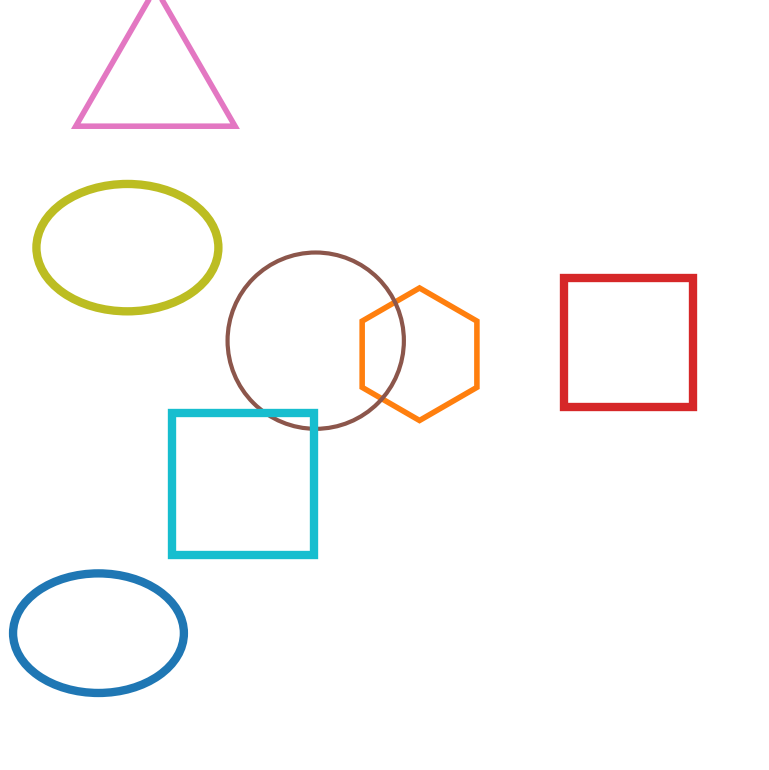[{"shape": "oval", "thickness": 3, "radius": 0.55, "center": [0.128, 0.178]}, {"shape": "hexagon", "thickness": 2, "radius": 0.43, "center": [0.545, 0.54]}, {"shape": "square", "thickness": 3, "radius": 0.42, "center": [0.816, 0.555]}, {"shape": "circle", "thickness": 1.5, "radius": 0.57, "center": [0.41, 0.558]}, {"shape": "triangle", "thickness": 2, "radius": 0.6, "center": [0.202, 0.896]}, {"shape": "oval", "thickness": 3, "radius": 0.59, "center": [0.165, 0.678]}, {"shape": "square", "thickness": 3, "radius": 0.46, "center": [0.316, 0.371]}]